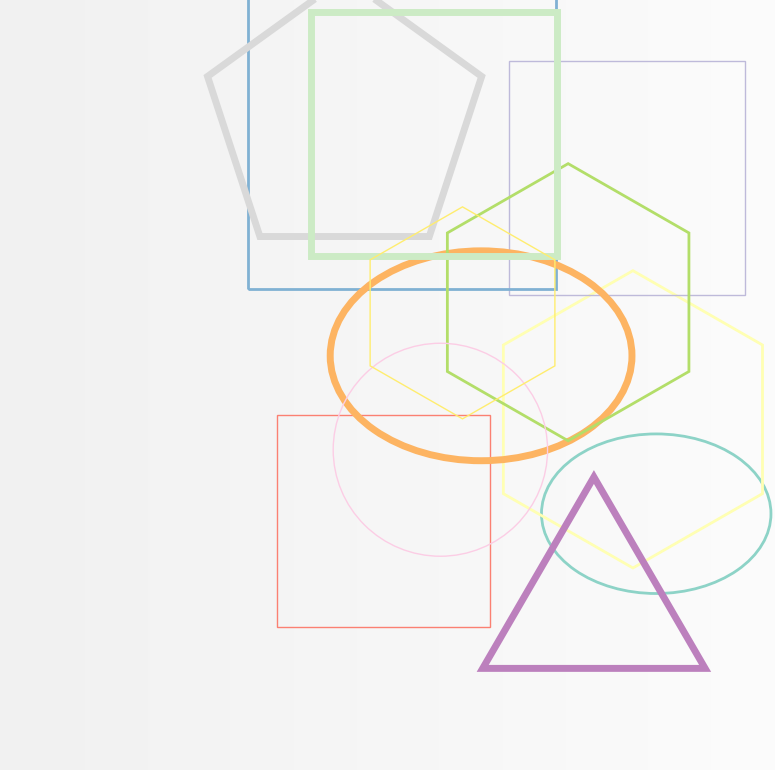[{"shape": "oval", "thickness": 1, "radius": 0.74, "center": [0.847, 0.333]}, {"shape": "hexagon", "thickness": 1, "radius": 0.97, "center": [0.817, 0.455]}, {"shape": "square", "thickness": 0.5, "radius": 0.76, "center": [0.809, 0.769]}, {"shape": "square", "thickness": 0.5, "radius": 0.69, "center": [0.495, 0.324]}, {"shape": "square", "thickness": 1, "radius": 0.99, "center": [0.519, 0.824]}, {"shape": "oval", "thickness": 2.5, "radius": 0.97, "center": [0.621, 0.538]}, {"shape": "hexagon", "thickness": 1, "radius": 0.9, "center": [0.733, 0.608]}, {"shape": "circle", "thickness": 0.5, "radius": 0.69, "center": [0.568, 0.416]}, {"shape": "pentagon", "thickness": 2.5, "radius": 0.93, "center": [0.445, 0.843]}, {"shape": "triangle", "thickness": 2.5, "radius": 0.83, "center": [0.766, 0.215]}, {"shape": "square", "thickness": 2.5, "radius": 0.79, "center": [0.56, 0.826]}, {"shape": "hexagon", "thickness": 0.5, "radius": 0.69, "center": [0.597, 0.594]}]